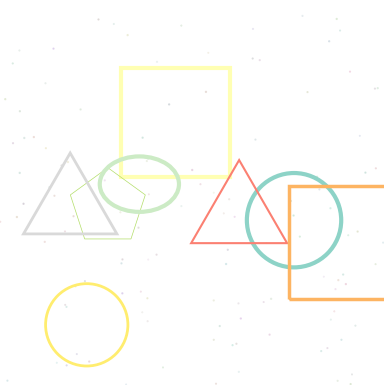[{"shape": "circle", "thickness": 3, "radius": 0.61, "center": [0.764, 0.428]}, {"shape": "square", "thickness": 3, "radius": 0.71, "center": [0.455, 0.682]}, {"shape": "triangle", "thickness": 1.5, "radius": 0.72, "center": [0.621, 0.44]}, {"shape": "square", "thickness": 2.5, "radius": 0.73, "center": [0.896, 0.371]}, {"shape": "pentagon", "thickness": 0.5, "radius": 0.51, "center": [0.28, 0.462]}, {"shape": "triangle", "thickness": 2, "radius": 0.7, "center": [0.182, 0.462]}, {"shape": "oval", "thickness": 3, "radius": 0.51, "center": [0.362, 0.522]}, {"shape": "circle", "thickness": 2, "radius": 0.53, "center": [0.225, 0.156]}]